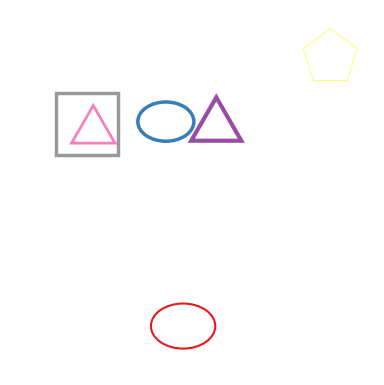[{"shape": "oval", "thickness": 1.5, "radius": 0.42, "center": [0.476, 0.153]}, {"shape": "oval", "thickness": 2.5, "radius": 0.36, "center": [0.431, 0.684]}, {"shape": "triangle", "thickness": 3, "radius": 0.38, "center": [0.562, 0.672]}, {"shape": "pentagon", "thickness": 0.5, "radius": 0.37, "center": [0.858, 0.851]}, {"shape": "triangle", "thickness": 2, "radius": 0.33, "center": [0.242, 0.661]}, {"shape": "square", "thickness": 2.5, "radius": 0.4, "center": [0.225, 0.677]}]